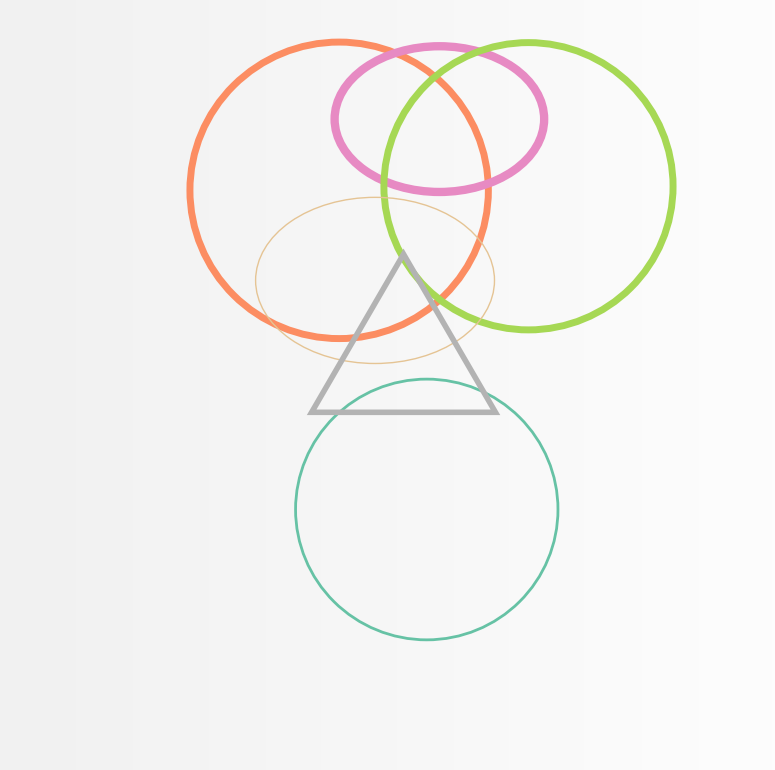[{"shape": "circle", "thickness": 1, "radius": 0.85, "center": [0.551, 0.338]}, {"shape": "circle", "thickness": 2.5, "radius": 0.96, "center": [0.438, 0.753]}, {"shape": "oval", "thickness": 3, "radius": 0.68, "center": [0.567, 0.845]}, {"shape": "circle", "thickness": 2.5, "radius": 0.93, "center": [0.682, 0.758]}, {"shape": "oval", "thickness": 0.5, "radius": 0.77, "center": [0.484, 0.636]}, {"shape": "triangle", "thickness": 2, "radius": 0.68, "center": [0.521, 0.533]}]